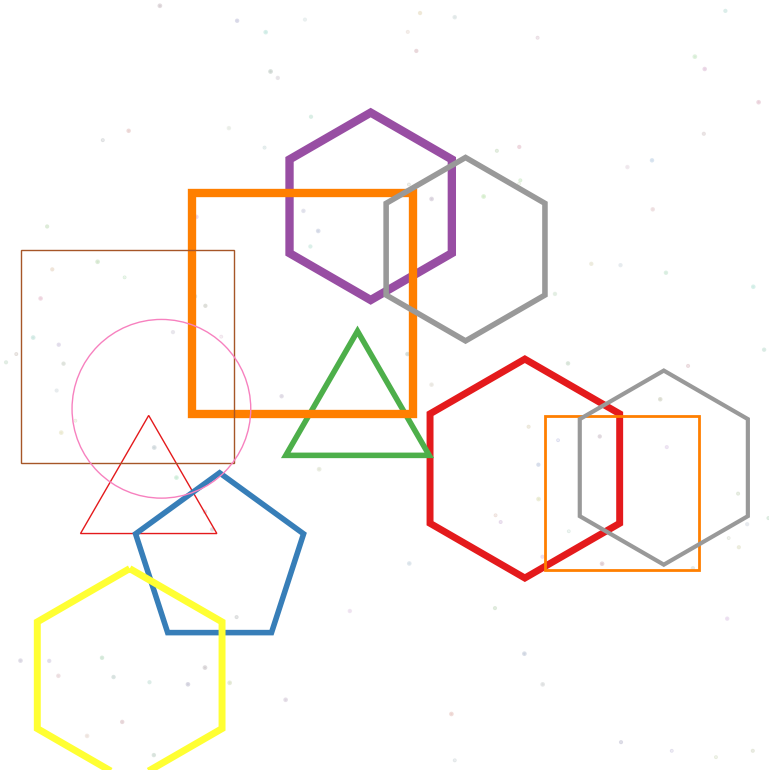[{"shape": "triangle", "thickness": 0.5, "radius": 0.51, "center": [0.193, 0.358]}, {"shape": "hexagon", "thickness": 2.5, "radius": 0.71, "center": [0.682, 0.391]}, {"shape": "pentagon", "thickness": 2, "radius": 0.57, "center": [0.285, 0.271]}, {"shape": "triangle", "thickness": 2, "radius": 0.54, "center": [0.464, 0.462]}, {"shape": "hexagon", "thickness": 3, "radius": 0.61, "center": [0.481, 0.732]}, {"shape": "square", "thickness": 1, "radius": 0.5, "center": [0.807, 0.36]}, {"shape": "square", "thickness": 3, "radius": 0.72, "center": [0.393, 0.606]}, {"shape": "hexagon", "thickness": 2.5, "radius": 0.69, "center": [0.168, 0.123]}, {"shape": "square", "thickness": 0.5, "radius": 0.69, "center": [0.166, 0.536]}, {"shape": "circle", "thickness": 0.5, "radius": 0.58, "center": [0.21, 0.469]}, {"shape": "hexagon", "thickness": 2, "radius": 0.6, "center": [0.605, 0.676]}, {"shape": "hexagon", "thickness": 1.5, "radius": 0.63, "center": [0.862, 0.393]}]